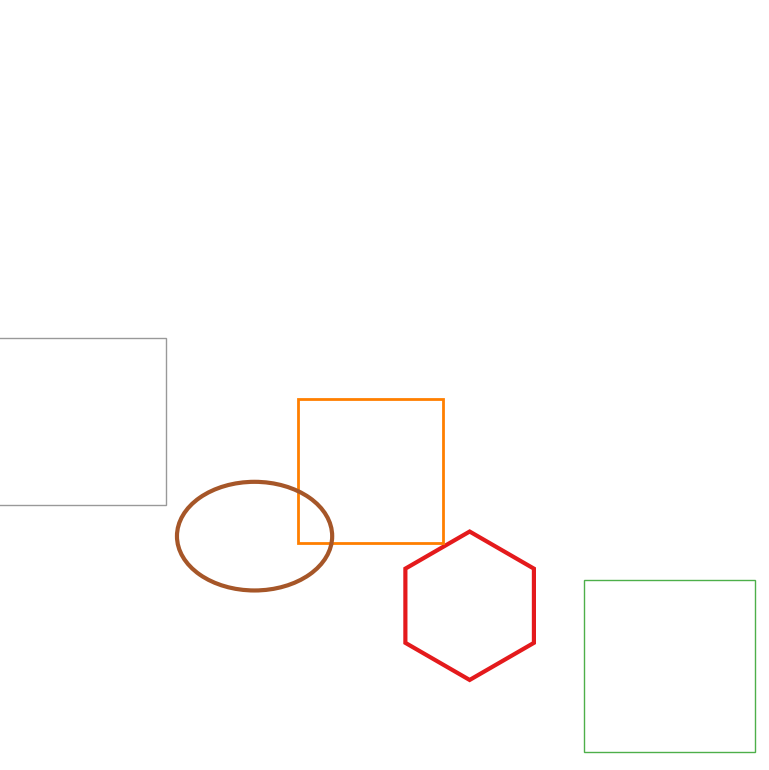[{"shape": "hexagon", "thickness": 1.5, "radius": 0.48, "center": [0.61, 0.213]}, {"shape": "square", "thickness": 0.5, "radius": 0.56, "center": [0.869, 0.135]}, {"shape": "square", "thickness": 1, "radius": 0.47, "center": [0.481, 0.388]}, {"shape": "oval", "thickness": 1.5, "radius": 0.5, "center": [0.331, 0.304]}, {"shape": "square", "thickness": 0.5, "radius": 0.54, "center": [0.107, 0.452]}]